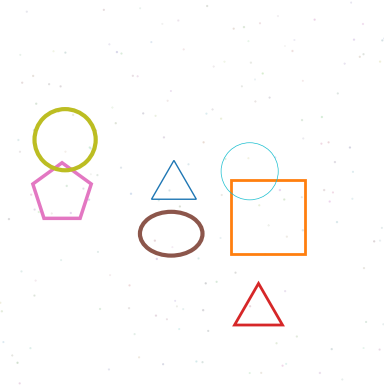[{"shape": "triangle", "thickness": 1, "radius": 0.34, "center": [0.452, 0.516]}, {"shape": "square", "thickness": 2, "radius": 0.48, "center": [0.697, 0.437]}, {"shape": "triangle", "thickness": 2, "radius": 0.36, "center": [0.671, 0.192]}, {"shape": "oval", "thickness": 3, "radius": 0.41, "center": [0.445, 0.393]}, {"shape": "pentagon", "thickness": 2.5, "radius": 0.4, "center": [0.161, 0.497]}, {"shape": "circle", "thickness": 3, "radius": 0.4, "center": [0.169, 0.637]}, {"shape": "circle", "thickness": 0.5, "radius": 0.37, "center": [0.648, 0.555]}]